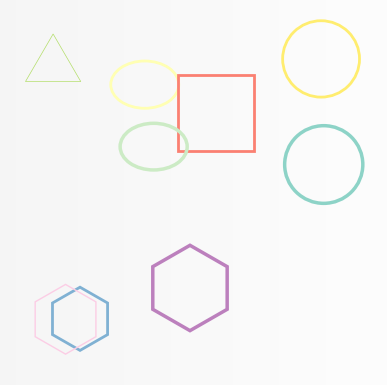[{"shape": "circle", "thickness": 2.5, "radius": 0.5, "center": [0.835, 0.573]}, {"shape": "oval", "thickness": 2, "radius": 0.44, "center": [0.374, 0.78]}, {"shape": "square", "thickness": 2, "radius": 0.5, "center": [0.557, 0.706]}, {"shape": "hexagon", "thickness": 2, "radius": 0.41, "center": [0.207, 0.172]}, {"shape": "triangle", "thickness": 0.5, "radius": 0.41, "center": [0.137, 0.829]}, {"shape": "hexagon", "thickness": 1, "radius": 0.45, "center": [0.169, 0.171]}, {"shape": "hexagon", "thickness": 2.5, "radius": 0.55, "center": [0.49, 0.252]}, {"shape": "oval", "thickness": 2.5, "radius": 0.43, "center": [0.397, 0.619]}, {"shape": "circle", "thickness": 2, "radius": 0.5, "center": [0.829, 0.847]}]